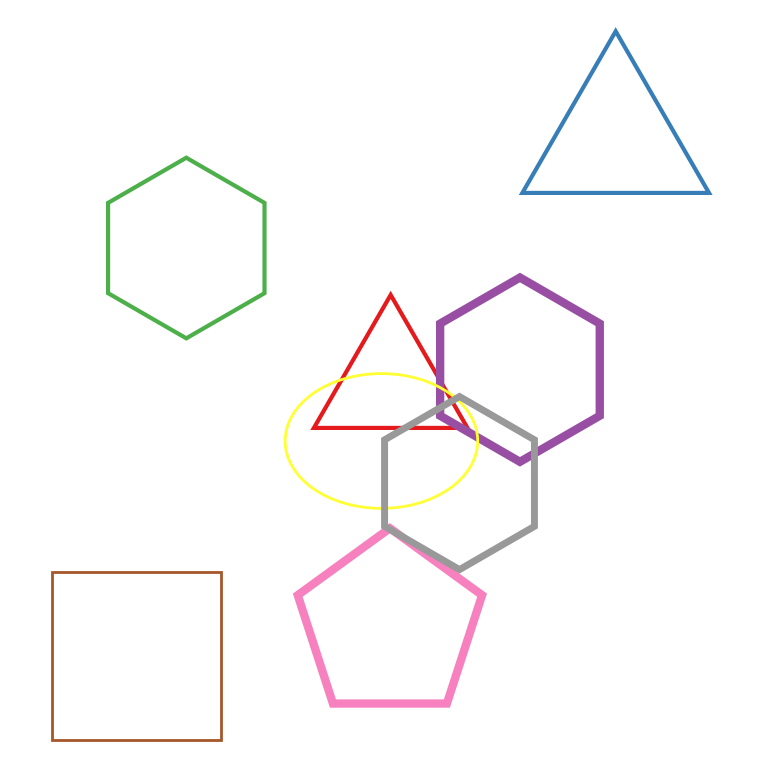[{"shape": "triangle", "thickness": 1.5, "radius": 0.58, "center": [0.507, 0.502]}, {"shape": "triangle", "thickness": 1.5, "radius": 0.7, "center": [0.8, 0.819]}, {"shape": "hexagon", "thickness": 1.5, "radius": 0.59, "center": [0.242, 0.678]}, {"shape": "hexagon", "thickness": 3, "radius": 0.6, "center": [0.675, 0.52]}, {"shape": "oval", "thickness": 1, "radius": 0.63, "center": [0.495, 0.427]}, {"shape": "square", "thickness": 1, "radius": 0.55, "center": [0.177, 0.148]}, {"shape": "pentagon", "thickness": 3, "radius": 0.63, "center": [0.506, 0.188]}, {"shape": "hexagon", "thickness": 2.5, "radius": 0.56, "center": [0.597, 0.373]}]